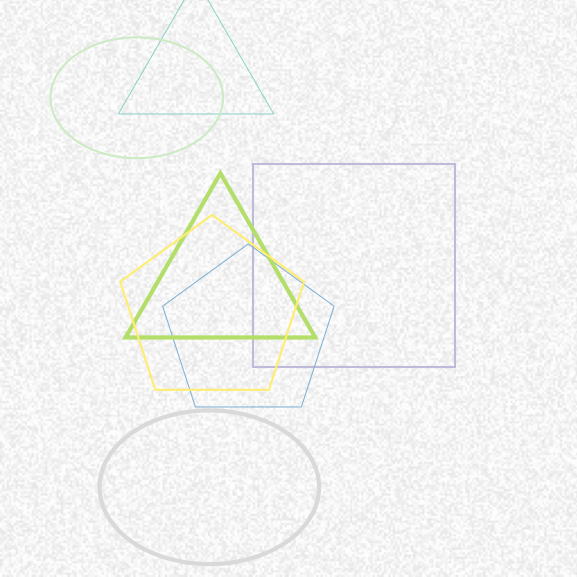[{"shape": "triangle", "thickness": 0.5, "radius": 0.78, "center": [0.339, 0.879]}, {"shape": "square", "thickness": 1, "radius": 0.88, "center": [0.613, 0.539]}, {"shape": "pentagon", "thickness": 0.5, "radius": 0.78, "center": [0.43, 0.421]}, {"shape": "triangle", "thickness": 2, "radius": 0.95, "center": [0.382, 0.51]}, {"shape": "oval", "thickness": 2, "radius": 0.95, "center": [0.362, 0.155]}, {"shape": "oval", "thickness": 1, "radius": 0.75, "center": [0.237, 0.83]}, {"shape": "pentagon", "thickness": 1, "radius": 0.84, "center": [0.367, 0.46]}]